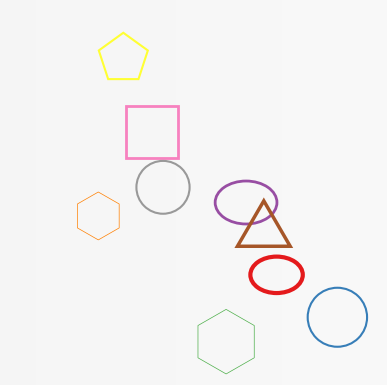[{"shape": "oval", "thickness": 3, "radius": 0.34, "center": [0.714, 0.286]}, {"shape": "circle", "thickness": 1.5, "radius": 0.38, "center": [0.871, 0.176]}, {"shape": "hexagon", "thickness": 0.5, "radius": 0.42, "center": [0.584, 0.113]}, {"shape": "oval", "thickness": 2, "radius": 0.4, "center": [0.635, 0.474]}, {"shape": "hexagon", "thickness": 0.5, "radius": 0.31, "center": [0.254, 0.439]}, {"shape": "pentagon", "thickness": 1.5, "radius": 0.33, "center": [0.318, 0.848]}, {"shape": "triangle", "thickness": 2.5, "radius": 0.39, "center": [0.681, 0.4]}, {"shape": "square", "thickness": 2, "radius": 0.34, "center": [0.392, 0.657]}, {"shape": "circle", "thickness": 1.5, "radius": 0.34, "center": [0.421, 0.513]}]